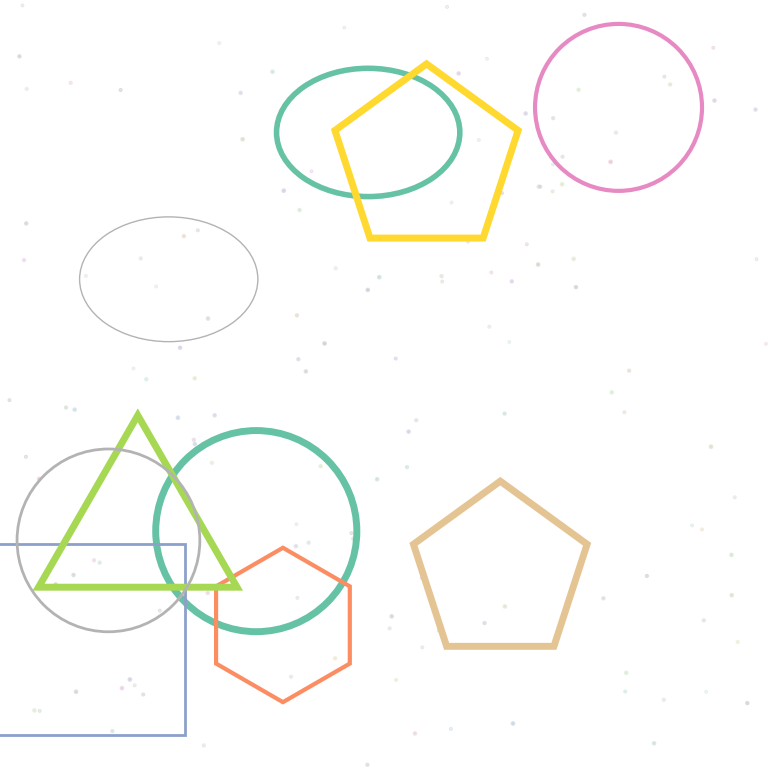[{"shape": "oval", "thickness": 2, "radius": 0.6, "center": [0.478, 0.828]}, {"shape": "circle", "thickness": 2.5, "radius": 0.65, "center": [0.333, 0.31]}, {"shape": "hexagon", "thickness": 1.5, "radius": 0.5, "center": [0.367, 0.188]}, {"shape": "square", "thickness": 1, "radius": 0.62, "center": [0.116, 0.169]}, {"shape": "circle", "thickness": 1.5, "radius": 0.54, "center": [0.803, 0.861]}, {"shape": "triangle", "thickness": 2.5, "radius": 0.74, "center": [0.179, 0.312]}, {"shape": "pentagon", "thickness": 2.5, "radius": 0.63, "center": [0.554, 0.792]}, {"shape": "pentagon", "thickness": 2.5, "radius": 0.59, "center": [0.65, 0.257]}, {"shape": "oval", "thickness": 0.5, "radius": 0.58, "center": [0.219, 0.637]}, {"shape": "circle", "thickness": 1, "radius": 0.59, "center": [0.141, 0.298]}]